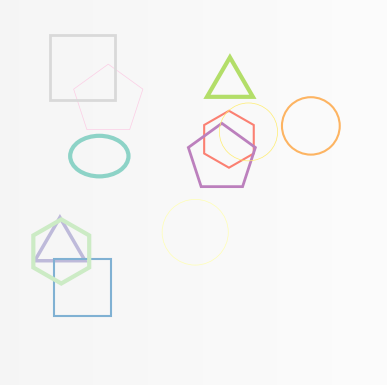[{"shape": "oval", "thickness": 3, "radius": 0.38, "center": [0.256, 0.595]}, {"shape": "circle", "thickness": 0.5, "radius": 0.43, "center": [0.504, 0.397]}, {"shape": "triangle", "thickness": 2.5, "radius": 0.37, "center": [0.155, 0.36]}, {"shape": "hexagon", "thickness": 1.5, "radius": 0.37, "center": [0.591, 0.638]}, {"shape": "square", "thickness": 1.5, "radius": 0.37, "center": [0.214, 0.254]}, {"shape": "circle", "thickness": 1.5, "radius": 0.37, "center": [0.802, 0.673]}, {"shape": "triangle", "thickness": 3, "radius": 0.34, "center": [0.593, 0.783]}, {"shape": "pentagon", "thickness": 0.5, "radius": 0.47, "center": [0.279, 0.739]}, {"shape": "square", "thickness": 2, "radius": 0.42, "center": [0.212, 0.825]}, {"shape": "pentagon", "thickness": 2, "radius": 0.45, "center": [0.573, 0.589]}, {"shape": "hexagon", "thickness": 3, "radius": 0.42, "center": [0.158, 0.347]}, {"shape": "circle", "thickness": 0.5, "radius": 0.38, "center": [0.641, 0.657]}]